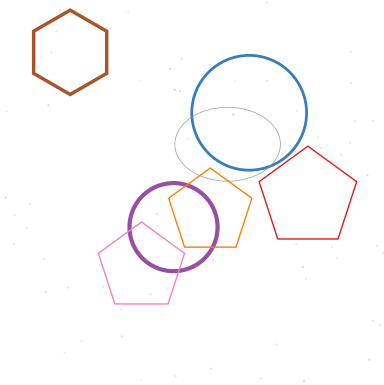[{"shape": "pentagon", "thickness": 1, "radius": 0.67, "center": [0.8, 0.487]}, {"shape": "circle", "thickness": 2, "radius": 0.75, "center": [0.647, 0.707]}, {"shape": "circle", "thickness": 3, "radius": 0.57, "center": [0.451, 0.41]}, {"shape": "pentagon", "thickness": 1, "radius": 0.57, "center": [0.546, 0.45]}, {"shape": "hexagon", "thickness": 2.5, "radius": 0.55, "center": [0.182, 0.864]}, {"shape": "pentagon", "thickness": 1, "radius": 0.59, "center": [0.367, 0.306]}, {"shape": "oval", "thickness": 0.5, "radius": 0.69, "center": [0.591, 0.625]}]